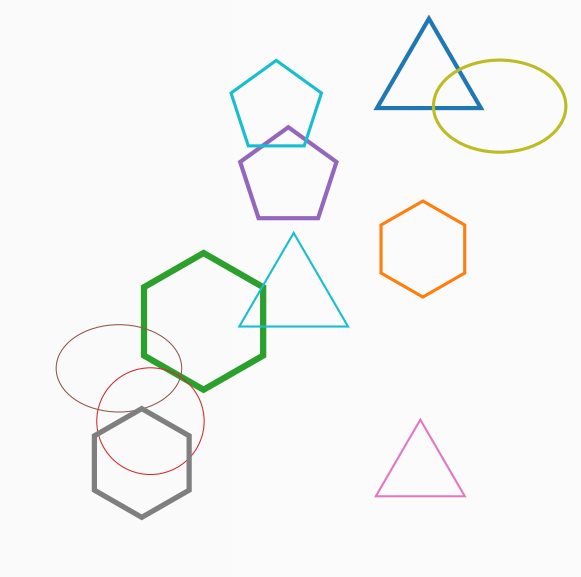[{"shape": "triangle", "thickness": 2, "radius": 0.52, "center": [0.738, 0.864]}, {"shape": "hexagon", "thickness": 1.5, "radius": 0.42, "center": [0.728, 0.568]}, {"shape": "hexagon", "thickness": 3, "radius": 0.59, "center": [0.35, 0.443]}, {"shape": "circle", "thickness": 0.5, "radius": 0.46, "center": [0.259, 0.27]}, {"shape": "pentagon", "thickness": 2, "radius": 0.44, "center": [0.496, 0.692]}, {"shape": "oval", "thickness": 0.5, "radius": 0.54, "center": [0.205, 0.361]}, {"shape": "triangle", "thickness": 1, "radius": 0.44, "center": [0.723, 0.184]}, {"shape": "hexagon", "thickness": 2.5, "radius": 0.47, "center": [0.244, 0.197]}, {"shape": "oval", "thickness": 1.5, "radius": 0.57, "center": [0.86, 0.815]}, {"shape": "triangle", "thickness": 1, "radius": 0.54, "center": [0.505, 0.488]}, {"shape": "pentagon", "thickness": 1.5, "radius": 0.41, "center": [0.475, 0.813]}]